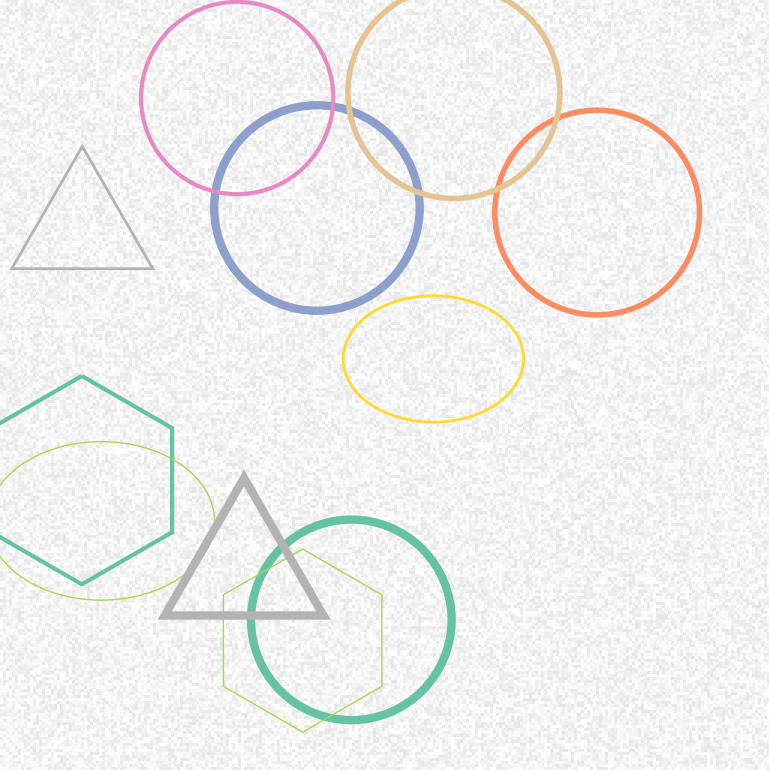[{"shape": "circle", "thickness": 3, "radius": 0.65, "center": [0.456, 0.195]}, {"shape": "hexagon", "thickness": 1.5, "radius": 0.68, "center": [0.106, 0.376]}, {"shape": "circle", "thickness": 2, "radius": 0.66, "center": [0.776, 0.724]}, {"shape": "circle", "thickness": 3, "radius": 0.67, "center": [0.412, 0.73]}, {"shape": "circle", "thickness": 1.5, "radius": 0.62, "center": [0.308, 0.873]}, {"shape": "hexagon", "thickness": 0.5, "radius": 0.59, "center": [0.393, 0.168]}, {"shape": "oval", "thickness": 0.5, "radius": 0.74, "center": [0.132, 0.324]}, {"shape": "oval", "thickness": 1, "radius": 0.59, "center": [0.563, 0.534]}, {"shape": "circle", "thickness": 2, "radius": 0.69, "center": [0.59, 0.88]}, {"shape": "triangle", "thickness": 3, "radius": 0.6, "center": [0.317, 0.26]}, {"shape": "triangle", "thickness": 1, "radius": 0.53, "center": [0.107, 0.704]}]